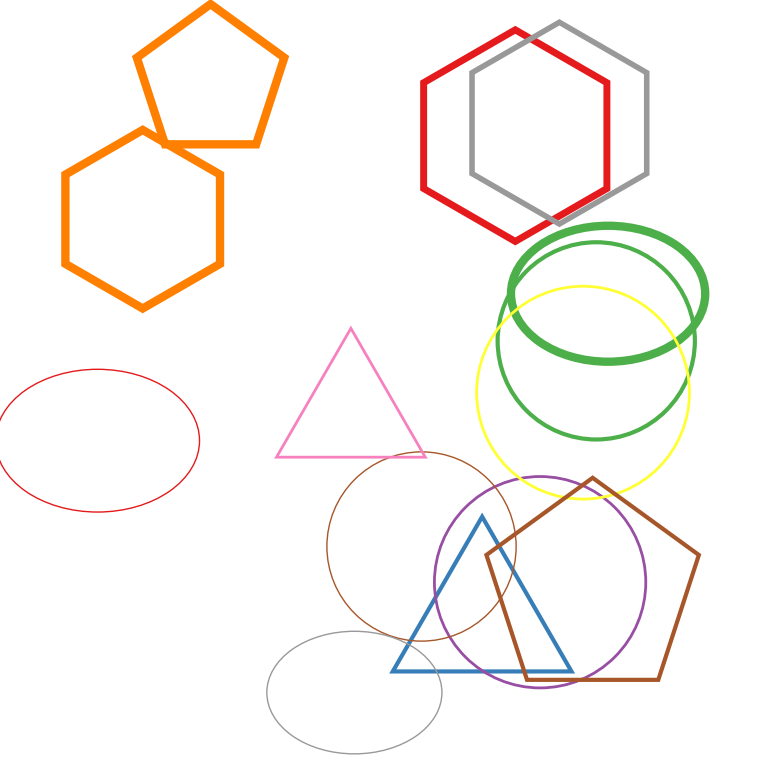[{"shape": "hexagon", "thickness": 2.5, "radius": 0.69, "center": [0.669, 0.824]}, {"shape": "oval", "thickness": 0.5, "radius": 0.66, "center": [0.127, 0.428]}, {"shape": "triangle", "thickness": 1.5, "radius": 0.67, "center": [0.626, 0.195]}, {"shape": "oval", "thickness": 3, "radius": 0.63, "center": [0.79, 0.619]}, {"shape": "circle", "thickness": 1.5, "radius": 0.64, "center": [0.774, 0.557]}, {"shape": "circle", "thickness": 1, "radius": 0.69, "center": [0.701, 0.244]}, {"shape": "hexagon", "thickness": 3, "radius": 0.58, "center": [0.185, 0.715]}, {"shape": "pentagon", "thickness": 3, "radius": 0.5, "center": [0.273, 0.894]}, {"shape": "circle", "thickness": 1, "radius": 0.69, "center": [0.757, 0.49]}, {"shape": "pentagon", "thickness": 1.5, "radius": 0.73, "center": [0.77, 0.234]}, {"shape": "circle", "thickness": 0.5, "radius": 0.61, "center": [0.547, 0.29]}, {"shape": "triangle", "thickness": 1, "radius": 0.56, "center": [0.456, 0.462]}, {"shape": "hexagon", "thickness": 2, "radius": 0.65, "center": [0.726, 0.84]}, {"shape": "oval", "thickness": 0.5, "radius": 0.57, "center": [0.46, 0.101]}]